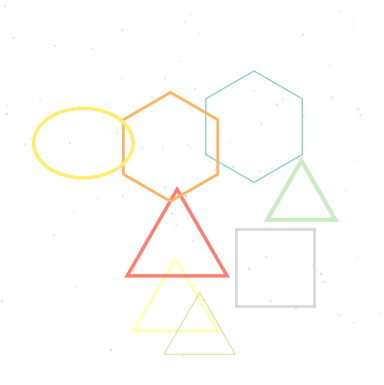[{"shape": "hexagon", "thickness": 1, "radius": 0.72, "center": [0.66, 0.671]}, {"shape": "triangle", "thickness": 2, "radius": 0.63, "center": [0.456, 0.203]}, {"shape": "triangle", "thickness": 2.5, "radius": 0.75, "center": [0.46, 0.358]}, {"shape": "hexagon", "thickness": 2, "radius": 0.71, "center": [0.443, 0.618]}, {"shape": "triangle", "thickness": 0.5, "radius": 0.53, "center": [0.519, 0.133]}, {"shape": "square", "thickness": 2, "radius": 0.5, "center": [0.714, 0.305]}, {"shape": "triangle", "thickness": 3, "radius": 0.51, "center": [0.783, 0.48]}, {"shape": "oval", "thickness": 2.5, "radius": 0.65, "center": [0.217, 0.628]}]